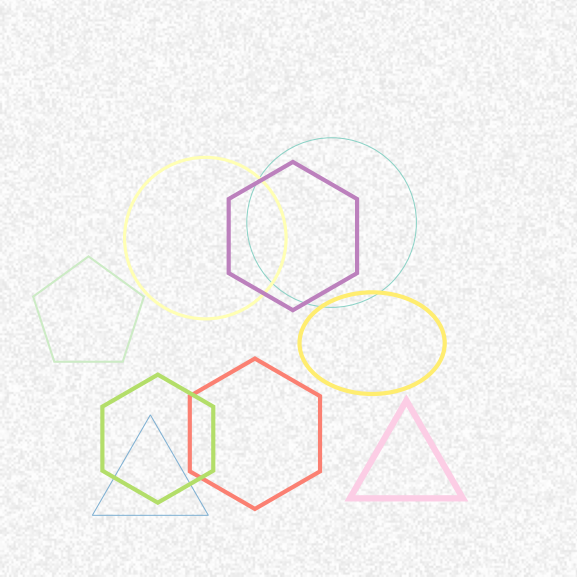[{"shape": "circle", "thickness": 0.5, "radius": 0.73, "center": [0.574, 0.614]}, {"shape": "circle", "thickness": 1.5, "radius": 0.7, "center": [0.356, 0.587]}, {"shape": "hexagon", "thickness": 2, "radius": 0.65, "center": [0.441, 0.248]}, {"shape": "triangle", "thickness": 0.5, "radius": 0.58, "center": [0.26, 0.165]}, {"shape": "hexagon", "thickness": 2, "radius": 0.55, "center": [0.273, 0.24]}, {"shape": "triangle", "thickness": 3, "radius": 0.56, "center": [0.704, 0.193]}, {"shape": "hexagon", "thickness": 2, "radius": 0.64, "center": [0.507, 0.59]}, {"shape": "pentagon", "thickness": 1, "radius": 0.5, "center": [0.153, 0.454]}, {"shape": "oval", "thickness": 2, "radius": 0.63, "center": [0.644, 0.405]}]